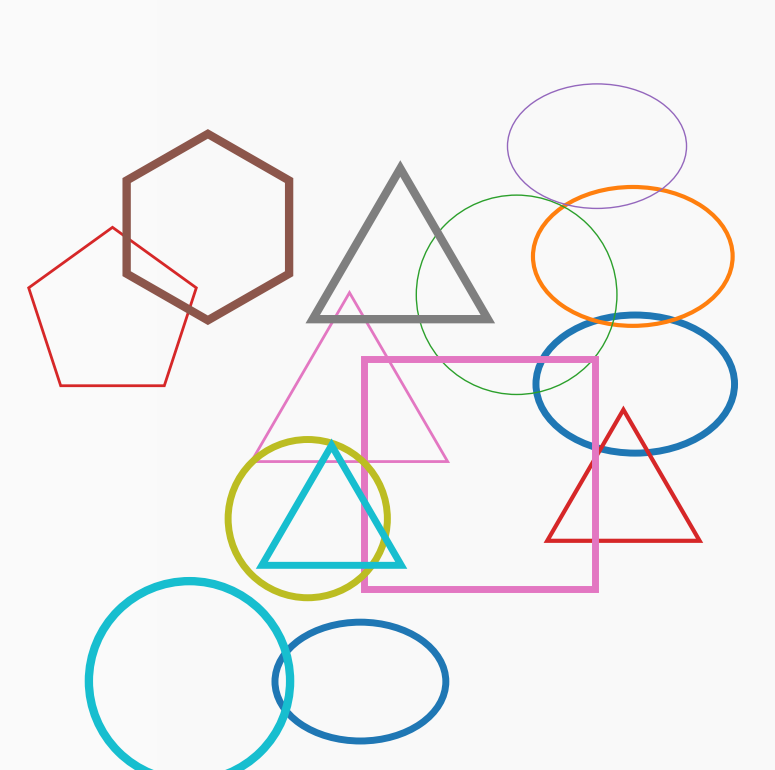[{"shape": "oval", "thickness": 2.5, "radius": 0.64, "center": [0.82, 0.501]}, {"shape": "oval", "thickness": 2.5, "radius": 0.55, "center": [0.465, 0.115]}, {"shape": "oval", "thickness": 1.5, "radius": 0.64, "center": [0.817, 0.667]}, {"shape": "circle", "thickness": 0.5, "radius": 0.65, "center": [0.667, 0.617]}, {"shape": "pentagon", "thickness": 1, "radius": 0.57, "center": [0.145, 0.591]}, {"shape": "triangle", "thickness": 1.5, "radius": 0.57, "center": [0.804, 0.354]}, {"shape": "oval", "thickness": 0.5, "radius": 0.58, "center": [0.77, 0.81]}, {"shape": "hexagon", "thickness": 3, "radius": 0.61, "center": [0.268, 0.705]}, {"shape": "triangle", "thickness": 1, "radius": 0.73, "center": [0.451, 0.474]}, {"shape": "square", "thickness": 2.5, "radius": 0.75, "center": [0.618, 0.384]}, {"shape": "triangle", "thickness": 3, "radius": 0.65, "center": [0.517, 0.651]}, {"shape": "circle", "thickness": 2.5, "radius": 0.51, "center": [0.397, 0.326]}, {"shape": "triangle", "thickness": 2.5, "radius": 0.52, "center": [0.428, 0.318]}, {"shape": "circle", "thickness": 3, "radius": 0.65, "center": [0.245, 0.115]}]